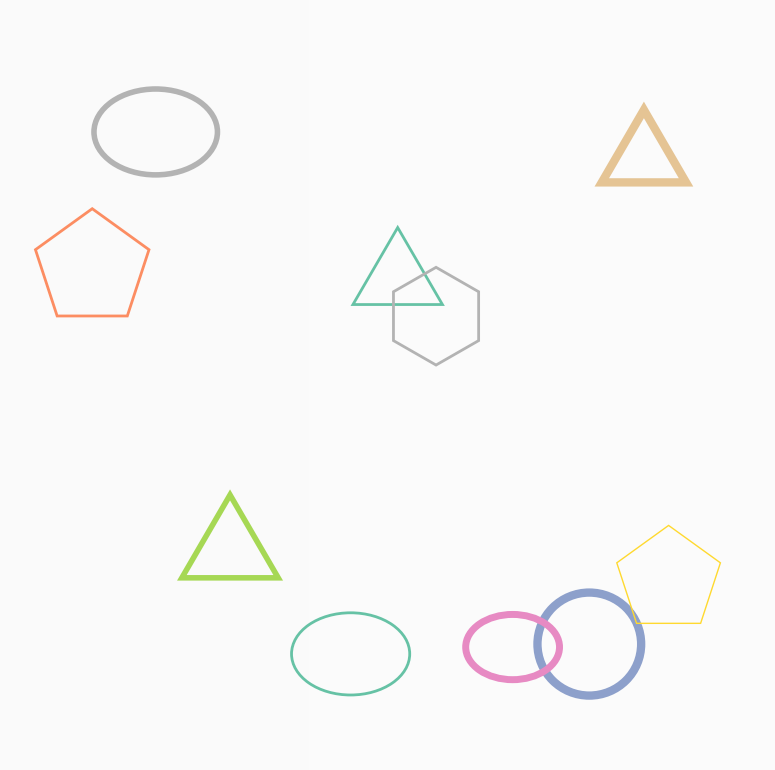[{"shape": "oval", "thickness": 1, "radius": 0.38, "center": [0.452, 0.151]}, {"shape": "triangle", "thickness": 1, "radius": 0.33, "center": [0.513, 0.638]}, {"shape": "pentagon", "thickness": 1, "radius": 0.39, "center": [0.119, 0.652]}, {"shape": "circle", "thickness": 3, "radius": 0.33, "center": [0.76, 0.164]}, {"shape": "oval", "thickness": 2.5, "radius": 0.3, "center": [0.661, 0.16]}, {"shape": "triangle", "thickness": 2, "radius": 0.36, "center": [0.297, 0.285]}, {"shape": "pentagon", "thickness": 0.5, "radius": 0.35, "center": [0.863, 0.247]}, {"shape": "triangle", "thickness": 3, "radius": 0.31, "center": [0.831, 0.795]}, {"shape": "oval", "thickness": 2, "radius": 0.4, "center": [0.201, 0.829]}, {"shape": "hexagon", "thickness": 1, "radius": 0.32, "center": [0.563, 0.589]}]